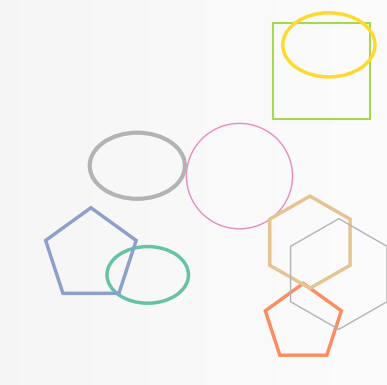[{"shape": "oval", "thickness": 2.5, "radius": 0.53, "center": [0.381, 0.286]}, {"shape": "pentagon", "thickness": 2.5, "radius": 0.52, "center": [0.783, 0.161]}, {"shape": "pentagon", "thickness": 2.5, "radius": 0.61, "center": [0.235, 0.337]}, {"shape": "circle", "thickness": 1, "radius": 0.68, "center": [0.618, 0.543]}, {"shape": "square", "thickness": 1.5, "radius": 0.63, "center": [0.829, 0.816]}, {"shape": "oval", "thickness": 2.5, "radius": 0.59, "center": [0.849, 0.883]}, {"shape": "hexagon", "thickness": 2.5, "radius": 0.6, "center": [0.8, 0.371]}, {"shape": "oval", "thickness": 3, "radius": 0.61, "center": [0.354, 0.57]}, {"shape": "hexagon", "thickness": 1, "radius": 0.72, "center": [0.874, 0.288]}]